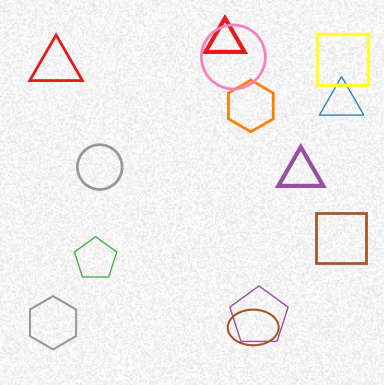[{"shape": "triangle", "thickness": 2, "radius": 0.4, "center": [0.146, 0.83]}, {"shape": "triangle", "thickness": 3, "radius": 0.29, "center": [0.584, 0.894]}, {"shape": "triangle", "thickness": 1, "radius": 0.33, "center": [0.887, 0.734]}, {"shape": "pentagon", "thickness": 1, "radius": 0.29, "center": [0.248, 0.327]}, {"shape": "pentagon", "thickness": 1, "radius": 0.4, "center": [0.673, 0.178]}, {"shape": "triangle", "thickness": 3, "radius": 0.34, "center": [0.781, 0.551]}, {"shape": "hexagon", "thickness": 2, "radius": 0.34, "center": [0.652, 0.725]}, {"shape": "square", "thickness": 2.5, "radius": 0.33, "center": [0.891, 0.847]}, {"shape": "square", "thickness": 2, "radius": 0.32, "center": [0.886, 0.382]}, {"shape": "oval", "thickness": 1.5, "radius": 0.33, "center": [0.658, 0.149]}, {"shape": "circle", "thickness": 2, "radius": 0.42, "center": [0.606, 0.852]}, {"shape": "hexagon", "thickness": 1.5, "radius": 0.35, "center": [0.138, 0.162]}, {"shape": "circle", "thickness": 2, "radius": 0.29, "center": [0.259, 0.566]}]